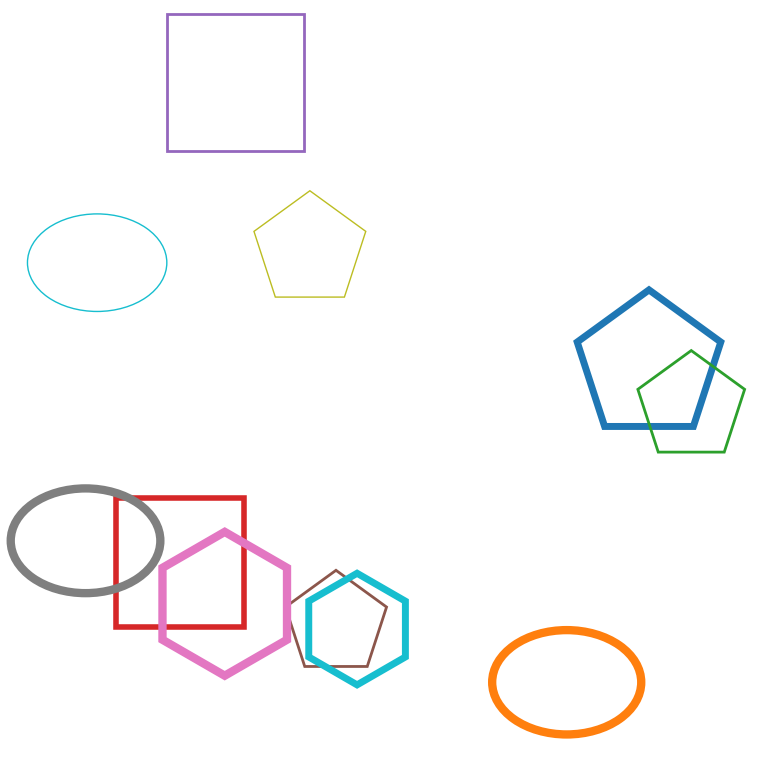[{"shape": "pentagon", "thickness": 2.5, "radius": 0.49, "center": [0.843, 0.525]}, {"shape": "oval", "thickness": 3, "radius": 0.48, "center": [0.736, 0.114]}, {"shape": "pentagon", "thickness": 1, "radius": 0.36, "center": [0.898, 0.472]}, {"shape": "square", "thickness": 2, "radius": 0.42, "center": [0.234, 0.27]}, {"shape": "square", "thickness": 1, "radius": 0.44, "center": [0.306, 0.892]}, {"shape": "pentagon", "thickness": 1, "radius": 0.35, "center": [0.436, 0.19]}, {"shape": "hexagon", "thickness": 3, "radius": 0.47, "center": [0.292, 0.216]}, {"shape": "oval", "thickness": 3, "radius": 0.49, "center": [0.111, 0.298]}, {"shape": "pentagon", "thickness": 0.5, "radius": 0.38, "center": [0.402, 0.676]}, {"shape": "hexagon", "thickness": 2.5, "radius": 0.36, "center": [0.464, 0.183]}, {"shape": "oval", "thickness": 0.5, "radius": 0.45, "center": [0.126, 0.659]}]